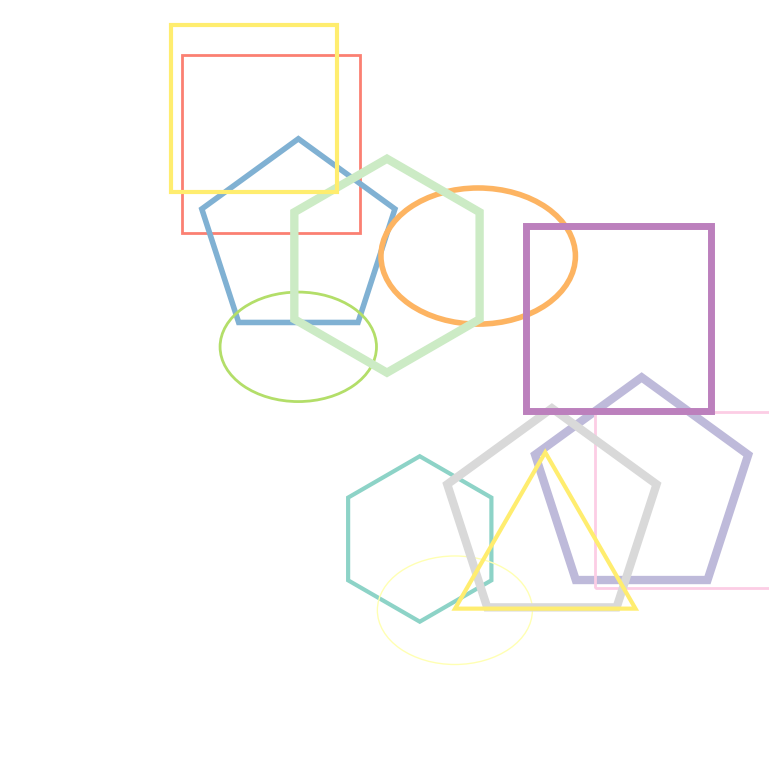[{"shape": "hexagon", "thickness": 1.5, "radius": 0.54, "center": [0.545, 0.3]}, {"shape": "oval", "thickness": 0.5, "radius": 0.5, "center": [0.591, 0.207]}, {"shape": "pentagon", "thickness": 3, "radius": 0.73, "center": [0.833, 0.364]}, {"shape": "square", "thickness": 1, "radius": 0.58, "center": [0.352, 0.813]}, {"shape": "pentagon", "thickness": 2, "radius": 0.66, "center": [0.387, 0.688]}, {"shape": "oval", "thickness": 2, "radius": 0.63, "center": [0.621, 0.667]}, {"shape": "oval", "thickness": 1, "radius": 0.51, "center": [0.387, 0.55]}, {"shape": "square", "thickness": 1, "radius": 0.57, "center": [0.888, 0.351]}, {"shape": "pentagon", "thickness": 3, "radius": 0.71, "center": [0.717, 0.327]}, {"shape": "square", "thickness": 2.5, "radius": 0.6, "center": [0.803, 0.586]}, {"shape": "hexagon", "thickness": 3, "radius": 0.69, "center": [0.503, 0.655]}, {"shape": "triangle", "thickness": 1.5, "radius": 0.68, "center": [0.708, 0.277]}, {"shape": "square", "thickness": 1.5, "radius": 0.54, "center": [0.33, 0.859]}]